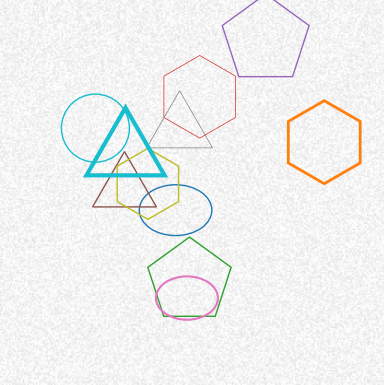[{"shape": "oval", "thickness": 1, "radius": 0.47, "center": [0.456, 0.454]}, {"shape": "hexagon", "thickness": 2, "radius": 0.54, "center": [0.842, 0.631]}, {"shape": "pentagon", "thickness": 1, "radius": 0.57, "center": [0.492, 0.27]}, {"shape": "hexagon", "thickness": 0.5, "radius": 0.54, "center": [0.519, 0.749]}, {"shape": "pentagon", "thickness": 1, "radius": 0.59, "center": [0.69, 0.897]}, {"shape": "triangle", "thickness": 1, "radius": 0.48, "center": [0.323, 0.51]}, {"shape": "oval", "thickness": 1.5, "radius": 0.4, "center": [0.486, 0.226]}, {"shape": "triangle", "thickness": 0.5, "radius": 0.49, "center": [0.466, 0.665]}, {"shape": "hexagon", "thickness": 1, "radius": 0.46, "center": [0.384, 0.522]}, {"shape": "circle", "thickness": 1, "radius": 0.44, "center": [0.248, 0.667]}, {"shape": "triangle", "thickness": 3, "radius": 0.59, "center": [0.326, 0.603]}]